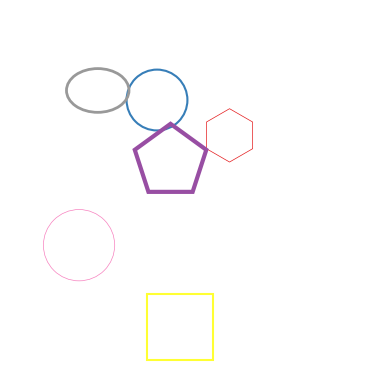[{"shape": "hexagon", "thickness": 0.5, "radius": 0.35, "center": [0.596, 0.648]}, {"shape": "circle", "thickness": 1.5, "radius": 0.4, "center": [0.408, 0.74]}, {"shape": "pentagon", "thickness": 3, "radius": 0.49, "center": [0.443, 0.581]}, {"shape": "square", "thickness": 1.5, "radius": 0.43, "center": [0.468, 0.15]}, {"shape": "circle", "thickness": 0.5, "radius": 0.46, "center": [0.205, 0.363]}, {"shape": "oval", "thickness": 2, "radius": 0.41, "center": [0.254, 0.765]}]